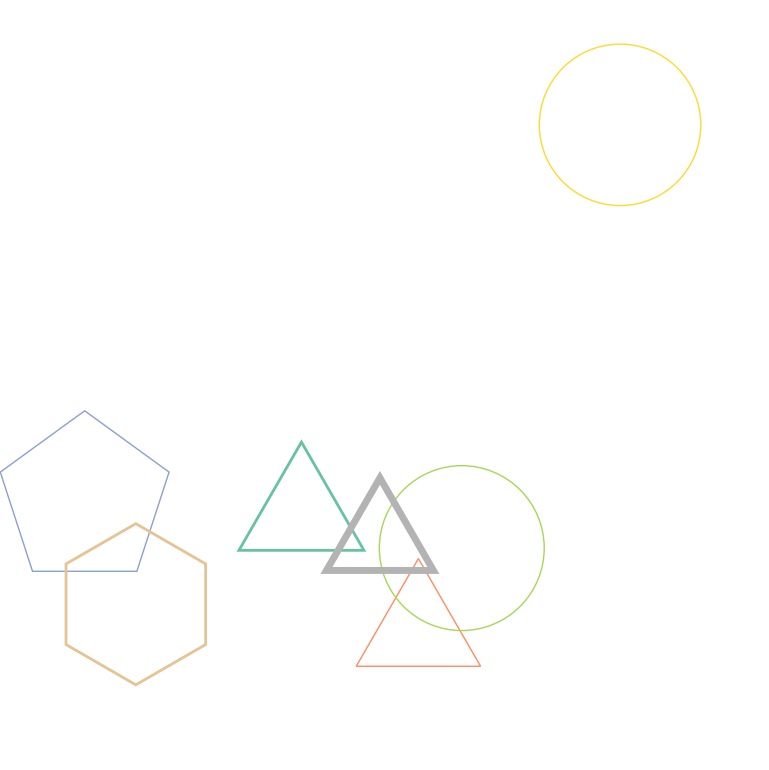[{"shape": "triangle", "thickness": 1, "radius": 0.47, "center": [0.391, 0.332]}, {"shape": "triangle", "thickness": 0.5, "radius": 0.47, "center": [0.543, 0.181]}, {"shape": "pentagon", "thickness": 0.5, "radius": 0.58, "center": [0.11, 0.351]}, {"shape": "circle", "thickness": 0.5, "radius": 0.54, "center": [0.6, 0.288]}, {"shape": "circle", "thickness": 0.5, "radius": 0.52, "center": [0.805, 0.838]}, {"shape": "hexagon", "thickness": 1, "radius": 0.52, "center": [0.176, 0.215]}, {"shape": "triangle", "thickness": 2.5, "radius": 0.4, "center": [0.493, 0.299]}]